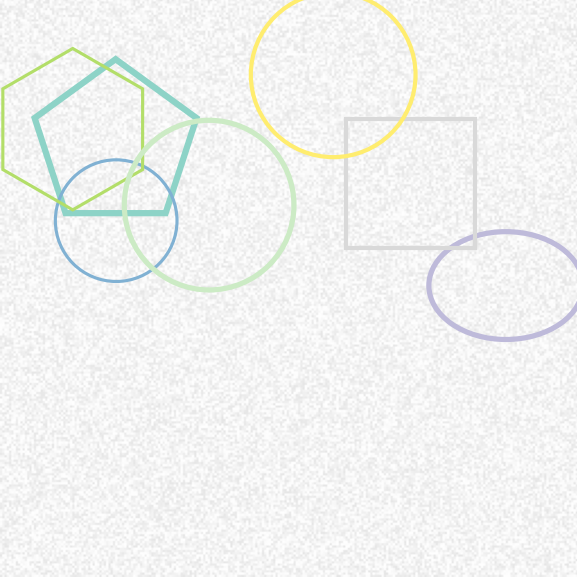[{"shape": "pentagon", "thickness": 3, "radius": 0.74, "center": [0.2, 0.749]}, {"shape": "oval", "thickness": 2.5, "radius": 0.67, "center": [0.876, 0.505]}, {"shape": "circle", "thickness": 1.5, "radius": 0.53, "center": [0.201, 0.617]}, {"shape": "hexagon", "thickness": 1.5, "radius": 0.7, "center": [0.126, 0.775]}, {"shape": "square", "thickness": 2, "radius": 0.56, "center": [0.711, 0.682]}, {"shape": "circle", "thickness": 2.5, "radius": 0.73, "center": [0.362, 0.644]}, {"shape": "circle", "thickness": 2, "radius": 0.71, "center": [0.577, 0.87]}]